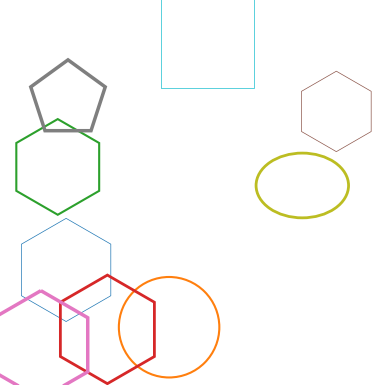[{"shape": "hexagon", "thickness": 0.5, "radius": 0.67, "center": [0.172, 0.299]}, {"shape": "circle", "thickness": 1.5, "radius": 0.65, "center": [0.439, 0.15]}, {"shape": "hexagon", "thickness": 1.5, "radius": 0.62, "center": [0.15, 0.566]}, {"shape": "hexagon", "thickness": 2, "radius": 0.7, "center": [0.279, 0.144]}, {"shape": "hexagon", "thickness": 0.5, "radius": 0.52, "center": [0.874, 0.711]}, {"shape": "hexagon", "thickness": 2.5, "radius": 0.7, "center": [0.106, 0.104]}, {"shape": "pentagon", "thickness": 2.5, "radius": 0.51, "center": [0.177, 0.743]}, {"shape": "oval", "thickness": 2, "radius": 0.6, "center": [0.785, 0.518]}, {"shape": "square", "thickness": 0.5, "radius": 0.61, "center": [0.539, 0.894]}]